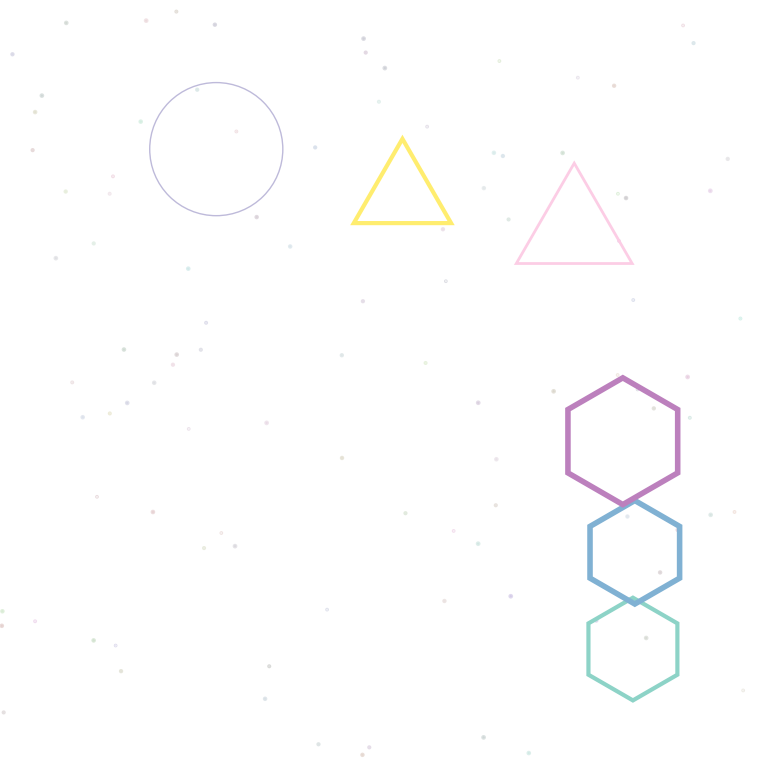[{"shape": "hexagon", "thickness": 1.5, "radius": 0.33, "center": [0.822, 0.157]}, {"shape": "circle", "thickness": 0.5, "radius": 0.43, "center": [0.281, 0.806]}, {"shape": "hexagon", "thickness": 2, "radius": 0.34, "center": [0.824, 0.283]}, {"shape": "triangle", "thickness": 1, "radius": 0.43, "center": [0.746, 0.701]}, {"shape": "hexagon", "thickness": 2, "radius": 0.41, "center": [0.809, 0.427]}, {"shape": "triangle", "thickness": 1.5, "radius": 0.36, "center": [0.523, 0.747]}]